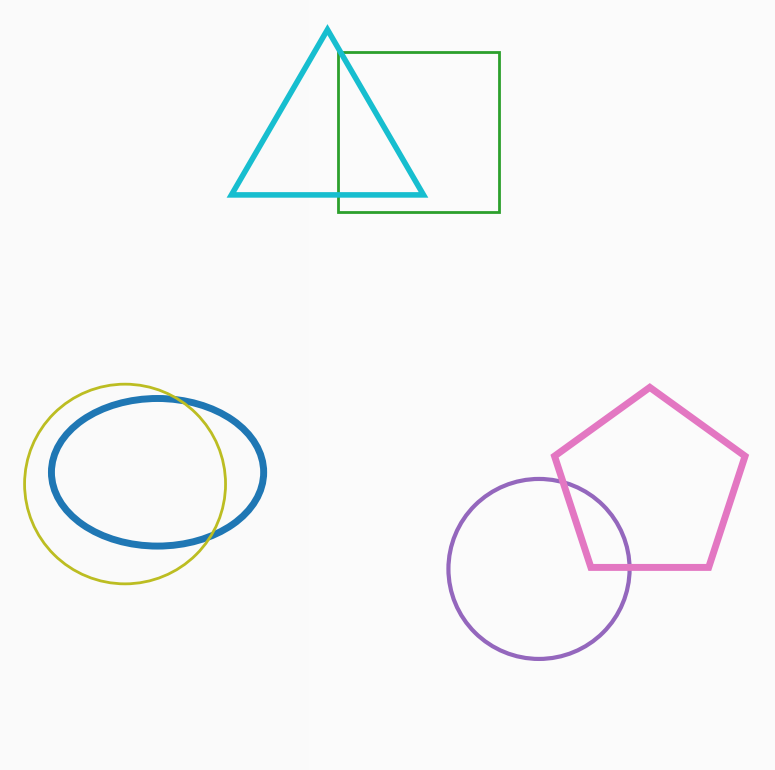[{"shape": "oval", "thickness": 2.5, "radius": 0.68, "center": [0.203, 0.387]}, {"shape": "square", "thickness": 1, "radius": 0.52, "center": [0.54, 0.829]}, {"shape": "circle", "thickness": 1.5, "radius": 0.58, "center": [0.695, 0.261]}, {"shape": "pentagon", "thickness": 2.5, "radius": 0.65, "center": [0.838, 0.368]}, {"shape": "circle", "thickness": 1, "radius": 0.65, "center": [0.161, 0.371]}, {"shape": "triangle", "thickness": 2, "radius": 0.72, "center": [0.423, 0.818]}]